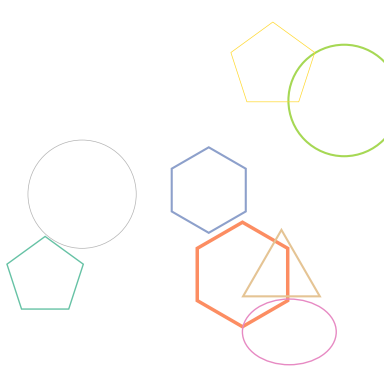[{"shape": "pentagon", "thickness": 1, "radius": 0.52, "center": [0.117, 0.282]}, {"shape": "hexagon", "thickness": 2.5, "radius": 0.68, "center": [0.63, 0.287]}, {"shape": "hexagon", "thickness": 1.5, "radius": 0.56, "center": [0.542, 0.506]}, {"shape": "oval", "thickness": 1, "radius": 0.61, "center": [0.752, 0.138]}, {"shape": "circle", "thickness": 1.5, "radius": 0.72, "center": [0.894, 0.739]}, {"shape": "pentagon", "thickness": 0.5, "radius": 0.57, "center": [0.709, 0.828]}, {"shape": "triangle", "thickness": 1.5, "radius": 0.58, "center": [0.731, 0.288]}, {"shape": "circle", "thickness": 0.5, "radius": 0.7, "center": [0.213, 0.496]}]